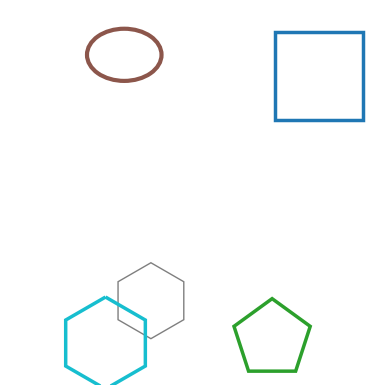[{"shape": "square", "thickness": 2.5, "radius": 0.57, "center": [0.828, 0.803]}, {"shape": "pentagon", "thickness": 2.5, "radius": 0.52, "center": [0.707, 0.12]}, {"shape": "oval", "thickness": 3, "radius": 0.48, "center": [0.323, 0.858]}, {"shape": "hexagon", "thickness": 1, "radius": 0.49, "center": [0.392, 0.219]}, {"shape": "hexagon", "thickness": 2.5, "radius": 0.6, "center": [0.274, 0.109]}]